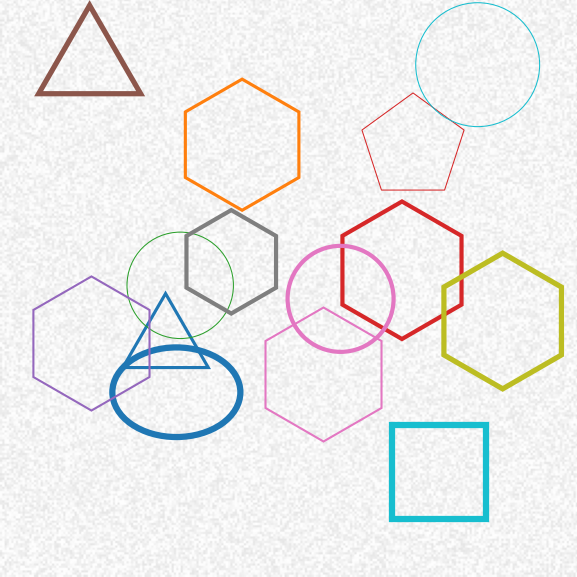[{"shape": "oval", "thickness": 3, "radius": 0.55, "center": [0.305, 0.32]}, {"shape": "triangle", "thickness": 1.5, "radius": 0.43, "center": [0.287, 0.405]}, {"shape": "hexagon", "thickness": 1.5, "radius": 0.57, "center": [0.419, 0.749]}, {"shape": "circle", "thickness": 0.5, "radius": 0.46, "center": [0.312, 0.505]}, {"shape": "hexagon", "thickness": 2, "radius": 0.6, "center": [0.696, 0.531]}, {"shape": "pentagon", "thickness": 0.5, "radius": 0.46, "center": [0.715, 0.745]}, {"shape": "hexagon", "thickness": 1, "radius": 0.58, "center": [0.158, 0.404]}, {"shape": "triangle", "thickness": 2.5, "radius": 0.51, "center": [0.155, 0.888]}, {"shape": "hexagon", "thickness": 1, "radius": 0.58, "center": [0.56, 0.351]}, {"shape": "circle", "thickness": 2, "radius": 0.46, "center": [0.59, 0.482]}, {"shape": "hexagon", "thickness": 2, "radius": 0.45, "center": [0.4, 0.546]}, {"shape": "hexagon", "thickness": 2.5, "radius": 0.59, "center": [0.87, 0.443]}, {"shape": "circle", "thickness": 0.5, "radius": 0.54, "center": [0.827, 0.887]}, {"shape": "square", "thickness": 3, "radius": 0.41, "center": [0.76, 0.182]}]